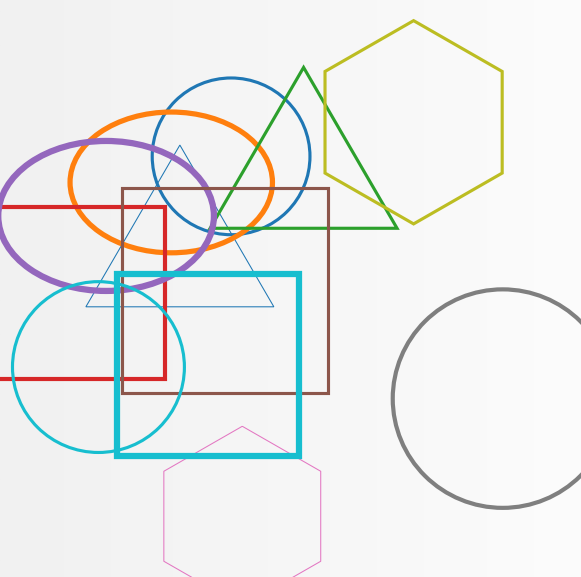[{"shape": "triangle", "thickness": 0.5, "radius": 0.93, "center": [0.309, 0.561]}, {"shape": "circle", "thickness": 1.5, "radius": 0.68, "center": [0.398, 0.728]}, {"shape": "oval", "thickness": 2.5, "radius": 0.87, "center": [0.295, 0.683]}, {"shape": "triangle", "thickness": 1.5, "radius": 0.93, "center": [0.522, 0.697]}, {"shape": "square", "thickness": 2, "radius": 0.75, "center": [0.135, 0.492]}, {"shape": "oval", "thickness": 3, "radius": 0.93, "center": [0.183, 0.625]}, {"shape": "square", "thickness": 1.5, "radius": 0.89, "center": [0.387, 0.496]}, {"shape": "hexagon", "thickness": 0.5, "radius": 0.78, "center": [0.417, 0.105]}, {"shape": "circle", "thickness": 2, "radius": 0.95, "center": [0.865, 0.309]}, {"shape": "hexagon", "thickness": 1.5, "radius": 0.88, "center": [0.712, 0.787]}, {"shape": "square", "thickness": 3, "radius": 0.78, "center": [0.358, 0.367]}, {"shape": "circle", "thickness": 1.5, "radius": 0.74, "center": [0.169, 0.364]}]